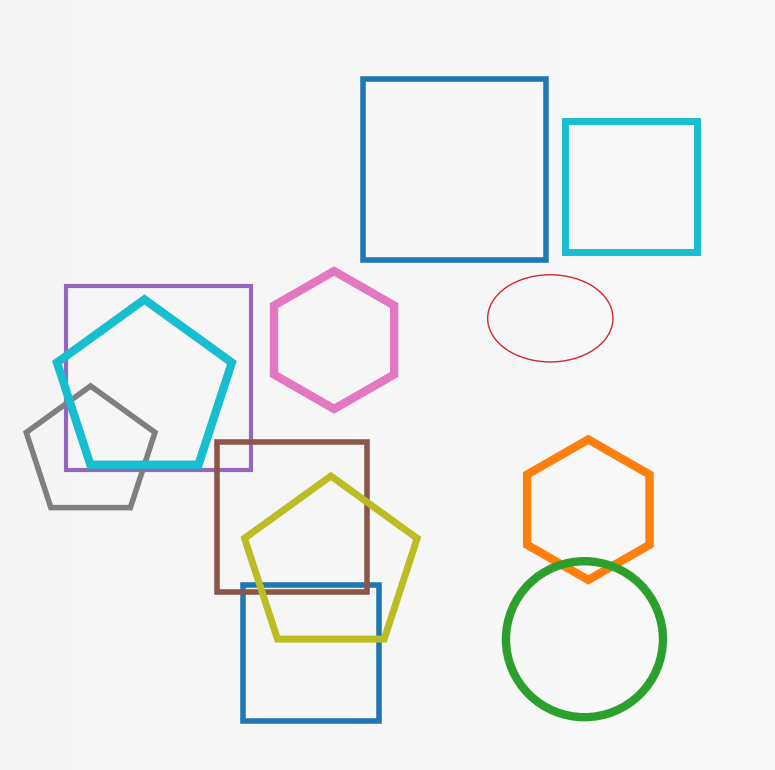[{"shape": "square", "thickness": 2, "radius": 0.44, "center": [0.401, 0.152]}, {"shape": "square", "thickness": 2, "radius": 0.59, "center": [0.586, 0.78]}, {"shape": "hexagon", "thickness": 3, "radius": 0.46, "center": [0.759, 0.338]}, {"shape": "circle", "thickness": 3, "radius": 0.51, "center": [0.754, 0.17]}, {"shape": "oval", "thickness": 0.5, "radius": 0.4, "center": [0.71, 0.587]}, {"shape": "square", "thickness": 1.5, "radius": 0.6, "center": [0.205, 0.509]}, {"shape": "square", "thickness": 2, "radius": 0.49, "center": [0.377, 0.328]}, {"shape": "hexagon", "thickness": 3, "radius": 0.45, "center": [0.431, 0.558]}, {"shape": "pentagon", "thickness": 2, "radius": 0.44, "center": [0.117, 0.411]}, {"shape": "pentagon", "thickness": 2.5, "radius": 0.59, "center": [0.427, 0.265]}, {"shape": "pentagon", "thickness": 3, "radius": 0.59, "center": [0.186, 0.492]}, {"shape": "square", "thickness": 2.5, "radius": 0.43, "center": [0.814, 0.757]}]